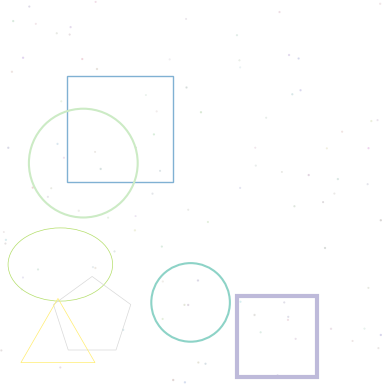[{"shape": "circle", "thickness": 1.5, "radius": 0.51, "center": [0.495, 0.215]}, {"shape": "square", "thickness": 3, "radius": 0.52, "center": [0.72, 0.125]}, {"shape": "square", "thickness": 1, "radius": 0.69, "center": [0.312, 0.664]}, {"shape": "oval", "thickness": 0.5, "radius": 0.68, "center": [0.157, 0.313]}, {"shape": "pentagon", "thickness": 0.5, "radius": 0.53, "center": [0.239, 0.176]}, {"shape": "circle", "thickness": 1.5, "radius": 0.71, "center": [0.216, 0.576]}, {"shape": "triangle", "thickness": 0.5, "radius": 0.56, "center": [0.151, 0.114]}]